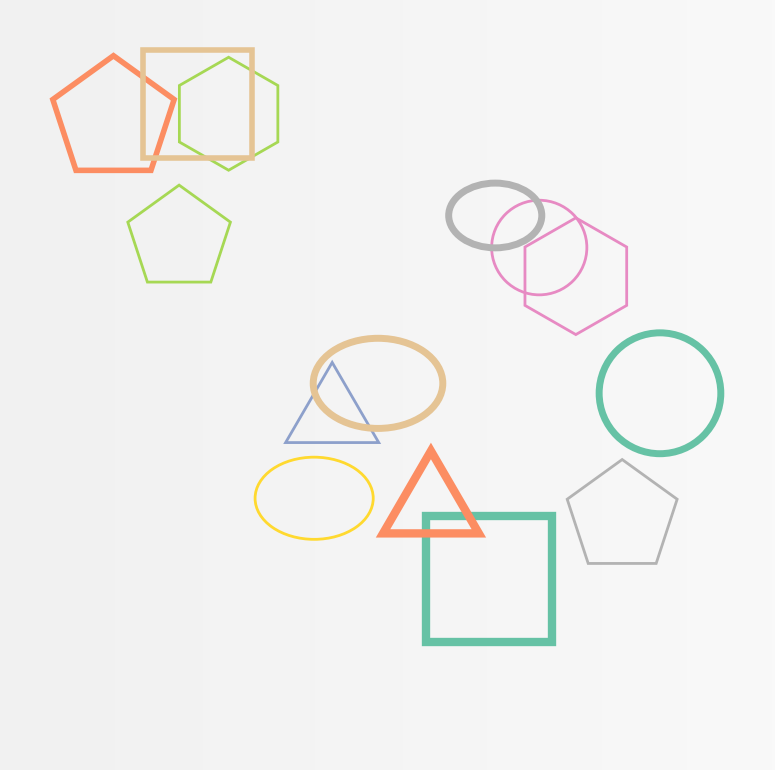[{"shape": "square", "thickness": 3, "radius": 0.41, "center": [0.631, 0.248]}, {"shape": "circle", "thickness": 2.5, "radius": 0.39, "center": [0.852, 0.489]}, {"shape": "triangle", "thickness": 3, "radius": 0.36, "center": [0.556, 0.343]}, {"shape": "pentagon", "thickness": 2, "radius": 0.41, "center": [0.146, 0.845]}, {"shape": "triangle", "thickness": 1, "radius": 0.35, "center": [0.429, 0.46]}, {"shape": "circle", "thickness": 1, "radius": 0.31, "center": [0.696, 0.679]}, {"shape": "hexagon", "thickness": 1, "radius": 0.38, "center": [0.743, 0.641]}, {"shape": "pentagon", "thickness": 1, "radius": 0.35, "center": [0.231, 0.69]}, {"shape": "hexagon", "thickness": 1, "radius": 0.37, "center": [0.295, 0.852]}, {"shape": "oval", "thickness": 1, "radius": 0.38, "center": [0.405, 0.353]}, {"shape": "square", "thickness": 2, "radius": 0.35, "center": [0.255, 0.865]}, {"shape": "oval", "thickness": 2.5, "radius": 0.42, "center": [0.488, 0.502]}, {"shape": "oval", "thickness": 2.5, "radius": 0.3, "center": [0.639, 0.72]}, {"shape": "pentagon", "thickness": 1, "radius": 0.37, "center": [0.803, 0.329]}]